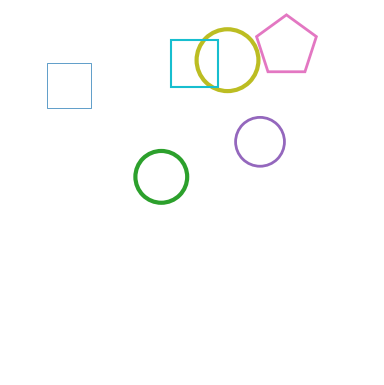[{"shape": "square", "thickness": 0.5, "radius": 0.29, "center": [0.18, 0.778]}, {"shape": "circle", "thickness": 3, "radius": 0.34, "center": [0.419, 0.541]}, {"shape": "circle", "thickness": 2, "radius": 0.32, "center": [0.675, 0.632]}, {"shape": "pentagon", "thickness": 2, "radius": 0.41, "center": [0.744, 0.88]}, {"shape": "circle", "thickness": 3, "radius": 0.4, "center": [0.591, 0.844]}, {"shape": "square", "thickness": 1.5, "radius": 0.31, "center": [0.505, 0.836]}]